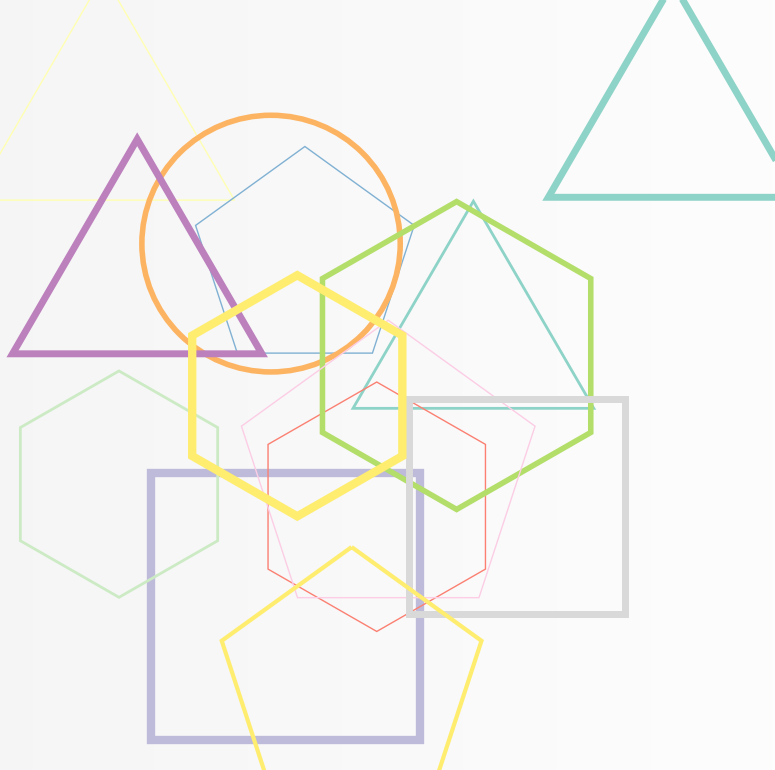[{"shape": "triangle", "thickness": 2.5, "radius": 0.93, "center": [0.868, 0.837]}, {"shape": "triangle", "thickness": 1, "radius": 0.9, "center": [0.611, 0.559]}, {"shape": "triangle", "thickness": 0.5, "radius": 0.97, "center": [0.134, 0.837]}, {"shape": "square", "thickness": 3, "radius": 0.87, "center": [0.369, 0.212]}, {"shape": "hexagon", "thickness": 0.5, "radius": 0.81, "center": [0.486, 0.342]}, {"shape": "pentagon", "thickness": 0.5, "radius": 0.74, "center": [0.393, 0.661]}, {"shape": "circle", "thickness": 2, "radius": 0.83, "center": [0.35, 0.684]}, {"shape": "hexagon", "thickness": 2, "radius": 1.0, "center": [0.589, 0.538]}, {"shape": "pentagon", "thickness": 0.5, "radius": 1.0, "center": [0.501, 0.385]}, {"shape": "square", "thickness": 2.5, "radius": 0.7, "center": [0.667, 0.342]}, {"shape": "triangle", "thickness": 2.5, "radius": 0.93, "center": [0.177, 0.633]}, {"shape": "hexagon", "thickness": 1, "radius": 0.73, "center": [0.154, 0.371]}, {"shape": "pentagon", "thickness": 1.5, "radius": 0.88, "center": [0.454, 0.113]}, {"shape": "hexagon", "thickness": 3, "radius": 0.78, "center": [0.384, 0.486]}]